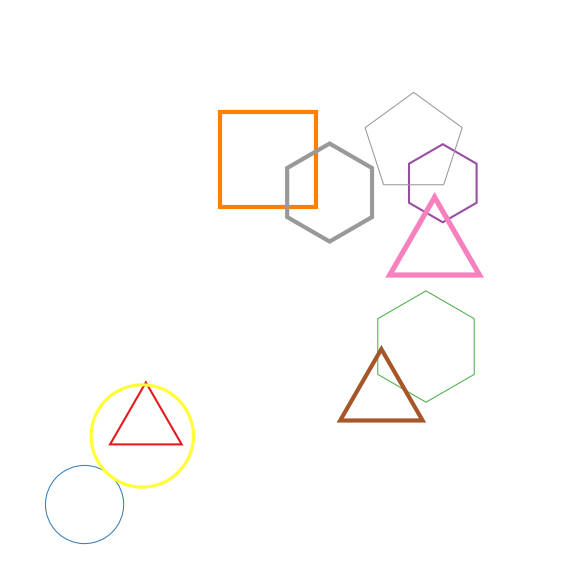[{"shape": "triangle", "thickness": 1, "radius": 0.36, "center": [0.253, 0.265]}, {"shape": "circle", "thickness": 0.5, "radius": 0.34, "center": [0.146, 0.126]}, {"shape": "hexagon", "thickness": 0.5, "radius": 0.48, "center": [0.738, 0.399]}, {"shape": "hexagon", "thickness": 1, "radius": 0.34, "center": [0.767, 0.682]}, {"shape": "square", "thickness": 2, "radius": 0.41, "center": [0.464, 0.722]}, {"shape": "circle", "thickness": 1.5, "radius": 0.44, "center": [0.246, 0.244]}, {"shape": "triangle", "thickness": 2, "radius": 0.41, "center": [0.66, 0.312]}, {"shape": "triangle", "thickness": 2.5, "radius": 0.45, "center": [0.753, 0.568]}, {"shape": "hexagon", "thickness": 2, "radius": 0.42, "center": [0.571, 0.666]}, {"shape": "pentagon", "thickness": 0.5, "radius": 0.44, "center": [0.716, 0.751]}]